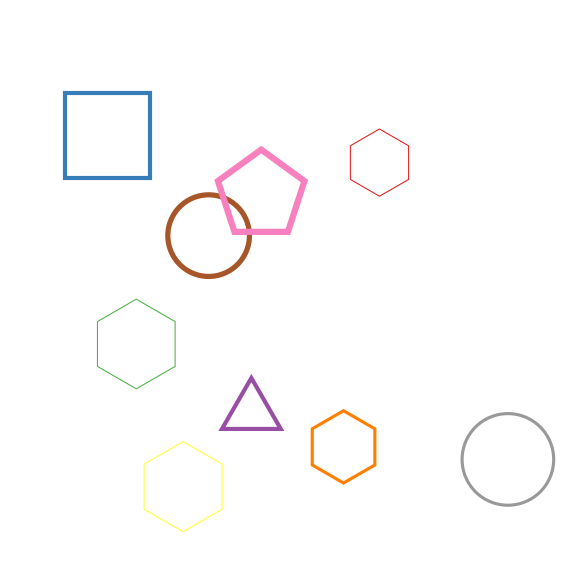[{"shape": "hexagon", "thickness": 0.5, "radius": 0.29, "center": [0.657, 0.718]}, {"shape": "square", "thickness": 2, "radius": 0.37, "center": [0.186, 0.765]}, {"shape": "hexagon", "thickness": 0.5, "radius": 0.39, "center": [0.236, 0.403]}, {"shape": "triangle", "thickness": 2, "radius": 0.29, "center": [0.435, 0.286]}, {"shape": "hexagon", "thickness": 1.5, "radius": 0.31, "center": [0.595, 0.225]}, {"shape": "hexagon", "thickness": 0.5, "radius": 0.39, "center": [0.317, 0.156]}, {"shape": "circle", "thickness": 2.5, "radius": 0.35, "center": [0.361, 0.591]}, {"shape": "pentagon", "thickness": 3, "radius": 0.39, "center": [0.452, 0.661]}, {"shape": "circle", "thickness": 1.5, "radius": 0.4, "center": [0.879, 0.204]}]